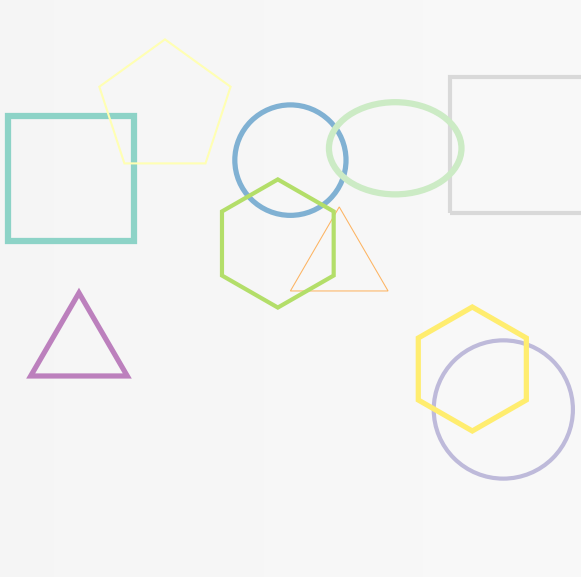[{"shape": "square", "thickness": 3, "radius": 0.54, "center": [0.122, 0.69]}, {"shape": "pentagon", "thickness": 1, "radius": 0.59, "center": [0.284, 0.812]}, {"shape": "circle", "thickness": 2, "radius": 0.6, "center": [0.866, 0.29]}, {"shape": "circle", "thickness": 2.5, "radius": 0.48, "center": [0.5, 0.722]}, {"shape": "triangle", "thickness": 0.5, "radius": 0.49, "center": [0.584, 0.544]}, {"shape": "hexagon", "thickness": 2, "radius": 0.55, "center": [0.478, 0.578]}, {"shape": "square", "thickness": 2, "radius": 0.59, "center": [0.893, 0.748]}, {"shape": "triangle", "thickness": 2.5, "radius": 0.48, "center": [0.136, 0.396]}, {"shape": "oval", "thickness": 3, "radius": 0.57, "center": [0.68, 0.742]}, {"shape": "hexagon", "thickness": 2.5, "radius": 0.54, "center": [0.813, 0.36]}]